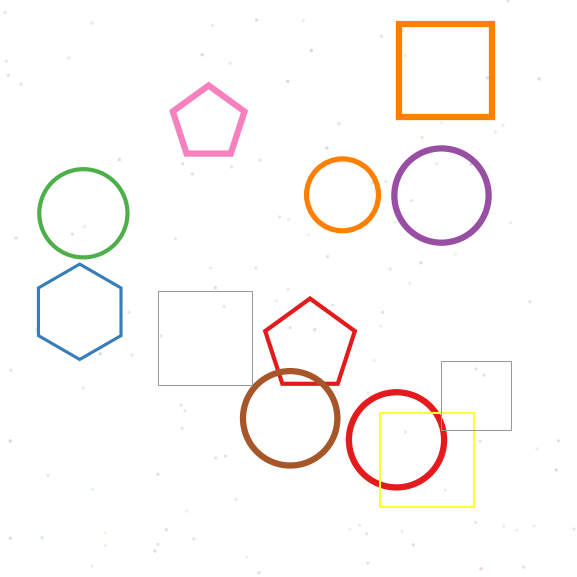[{"shape": "circle", "thickness": 3, "radius": 0.41, "center": [0.687, 0.238]}, {"shape": "pentagon", "thickness": 2, "radius": 0.41, "center": [0.537, 0.401]}, {"shape": "hexagon", "thickness": 1.5, "radius": 0.41, "center": [0.138, 0.459]}, {"shape": "circle", "thickness": 2, "radius": 0.38, "center": [0.144, 0.63]}, {"shape": "circle", "thickness": 3, "radius": 0.41, "center": [0.764, 0.661]}, {"shape": "circle", "thickness": 2.5, "radius": 0.31, "center": [0.593, 0.662]}, {"shape": "square", "thickness": 3, "radius": 0.4, "center": [0.772, 0.877]}, {"shape": "square", "thickness": 1, "radius": 0.41, "center": [0.739, 0.202]}, {"shape": "circle", "thickness": 3, "radius": 0.41, "center": [0.502, 0.275]}, {"shape": "pentagon", "thickness": 3, "radius": 0.33, "center": [0.361, 0.786]}, {"shape": "square", "thickness": 0.5, "radius": 0.3, "center": [0.824, 0.314]}, {"shape": "square", "thickness": 0.5, "radius": 0.41, "center": [0.355, 0.414]}]